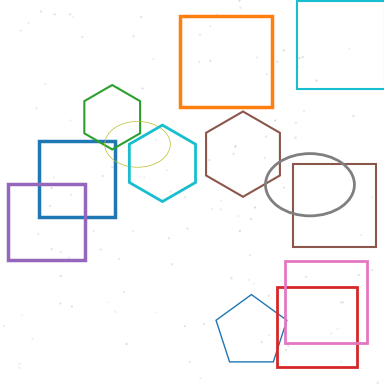[{"shape": "pentagon", "thickness": 1, "radius": 0.48, "center": [0.653, 0.138]}, {"shape": "square", "thickness": 2.5, "radius": 0.49, "center": [0.201, 0.534]}, {"shape": "square", "thickness": 2.5, "radius": 0.59, "center": [0.587, 0.839]}, {"shape": "hexagon", "thickness": 1.5, "radius": 0.42, "center": [0.291, 0.696]}, {"shape": "square", "thickness": 2, "radius": 0.52, "center": [0.824, 0.151]}, {"shape": "square", "thickness": 2.5, "radius": 0.5, "center": [0.121, 0.424]}, {"shape": "hexagon", "thickness": 1.5, "radius": 0.55, "center": [0.631, 0.6]}, {"shape": "square", "thickness": 1.5, "radius": 0.54, "center": [0.869, 0.466]}, {"shape": "square", "thickness": 2, "radius": 0.53, "center": [0.847, 0.215]}, {"shape": "oval", "thickness": 2, "radius": 0.58, "center": [0.805, 0.52]}, {"shape": "oval", "thickness": 0.5, "radius": 0.43, "center": [0.357, 0.625]}, {"shape": "hexagon", "thickness": 2, "radius": 0.5, "center": [0.422, 0.576]}, {"shape": "square", "thickness": 1.5, "radius": 0.57, "center": [0.885, 0.884]}]